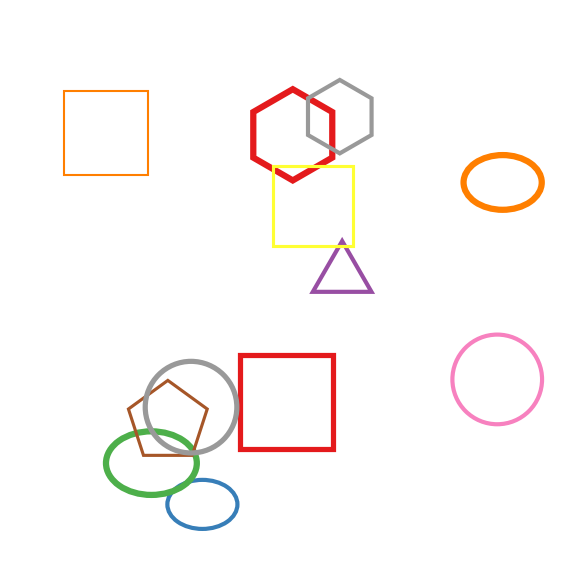[{"shape": "hexagon", "thickness": 3, "radius": 0.39, "center": [0.507, 0.766]}, {"shape": "square", "thickness": 2.5, "radius": 0.4, "center": [0.496, 0.303]}, {"shape": "oval", "thickness": 2, "radius": 0.3, "center": [0.35, 0.126]}, {"shape": "oval", "thickness": 3, "radius": 0.39, "center": [0.262, 0.197]}, {"shape": "triangle", "thickness": 2, "radius": 0.29, "center": [0.592, 0.523]}, {"shape": "square", "thickness": 1, "radius": 0.36, "center": [0.183, 0.769]}, {"shape": "oval", "thickness": 3, "radius": 0.34, "center": [0.87, 0.683]}, {"shape": "square", "thickness": 1.5, "radius": 0.35, "center": [0.543, 0.642]}, {"shape": "pentagon", "thickness": 1.5, "radius": 0.36, "center": [0.291, 0.269]}, {"shape": "circle", "thickness": 2, "radius": 0.39, "center": [0.861, 0.342]}, {"shape": "circle", "thickness": 2.5, "radius": 0.4, "center": [0.331, 0.294]}, {"shape": "hexagon", "thickness": 2, "radius": 0.32, "center": [0.588, 0.797]}]